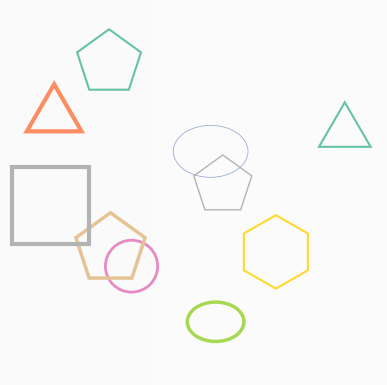[{"shape": "triangle", "thickness": 1.5, "radius": 0.39, "center": [0.89, 0.657]}, {"shape": "pentagon", "thickness": 1.5, "radius": 0.43, "center": [0.281, 0.837]}, {"shape": "triangle", "thickness": 3, "radius": 0.41, "center": [0.14, 0.7]}, {"shape": "oval", "thickness": 0.5, "radius": 0.48, "center": [0.544, 0.607]}, {"shape": "circle", "thickness": 2, "radius": 0.34, "center": [0.339, 0.309]}, {"shape": "oval", "thickness": 2.5, "radius": 0.37, "center": [0.556, 0.164]}, {"shape": "hexagon", "thickness": 1.5, "radius": 0.48, "center": [0.712, 0.346]}, {"shape": "pentagon", "thickness": 2.5, "radius": 0.47, "center": [0.285, 0.354]}, {"shape": "square", "thickness": 3, "radius": 0.5, "center": [0.13, 0.466]}, {"shape": "pentagon", "thickness": 1, "radius": 0.39, "center": [0.575, 0.519]}]